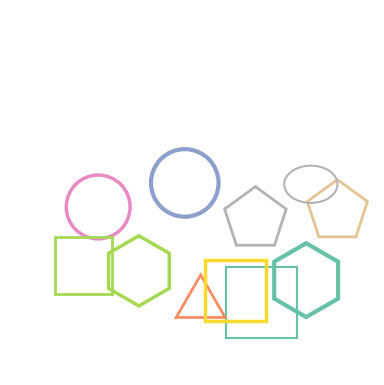[{"shape": "square", "thickness": 1.5, "radius": 0.46, "center": [0.68, 0.215]}, {"shape": "hexagon", "thickness": 3, "radius": 0.48, "center": [0.795, 0.272]}, {"shape": "triangle", "thickness": 2, "radius": 0.37, "center": [0.521, 0.212]}, {"shape": "circle", "thickness": 3, "radius": 0.44, "center": [0.48, 0.525]}, {"shape": "circle", "thickness": 2.5, "radius": 0.41, "center": [0.255, 0.462]}, {"shape": "square", "thickness": 2, "radius": 0.37, "center": [0.216, 0.31]}, {"shape": "hexagon", "thickness": 2.5, "radius": 0.46, "center": [0.361, 0.296]}, {"shape": "square", "thickness": 2.5, "radius": 0.4, "center": [0.611, 0.246]}, {"shape": "pentagon", "thickness": 2, "radius": 0.41, "center": [0.876, 0.451]}, {"shape": "oval", "thickness": 1.5, "radius": 0.35, "center": [0.807, 0.521]}, {"shape": "pentagon", "thickness": 2, "radius": 0.42, "center": [0.663, 0.431]}]